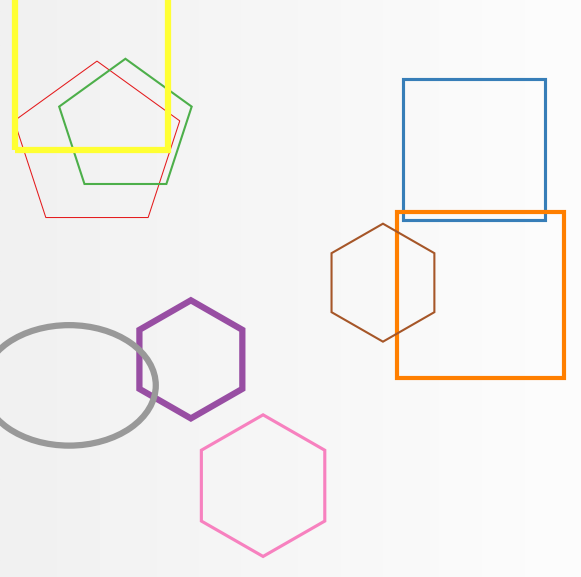[{"shape": "pentagon", "thickness": 0.5, "radius": 0.75, "center": [0.167, 0.744]}, {"shape": "square", "thickness": 1.5, "radius": 0.61, "center": [0.815, 0.74]}, {"shape": "pentagon", "thickness": 1, "radius": 0.6, "center": [0.216, 0.778]}, {"shape": "hexagon", "thickness": 3, "radius": 0.51, "center": [0.328, 0.377]}, {"shape": "square", "thickness": 2, "radius": 0.72, "center": [0.826, 0.488]}, {"shape": "square", "thickness": 3, "radius": 0.66, "center": [0.157, 0.872]}, {"shape": "hexagon", "thickness": 1, "radius": 0.51, "center": [0.659, 0.51]}, {"shape": "hexagon", "thickness": 1.5, "radius": 0.61, "center": [0.453, 0.158]}, {"shape": "oval", "thickness": 3, "radius": 0.75, "center": [0.119, 0.332]}]